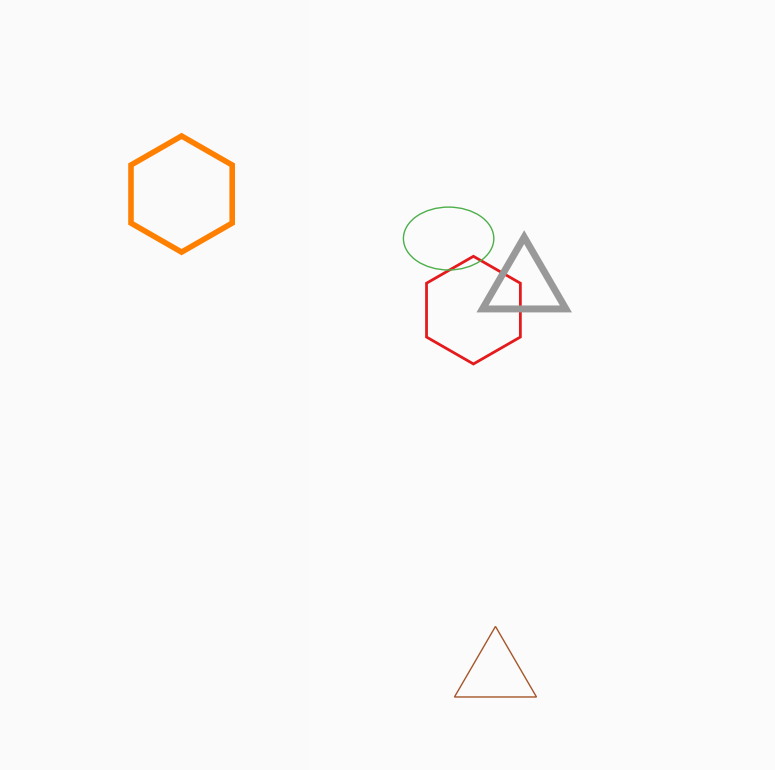[{"shape": "hexagon", "thickness": 1, "radius": 0.35, "center": [0.611, 0.597]}, {"shape": "oval", "thickness": 0.5, "radius": 0.29, "center": [0.579, 0.69]}, {"shape": "hexagon", "thickness": 2, "radius": 0.38, "center": [0.234, 0.748]}, {"shape": "triangle", "thickness": 0.5, "radius": 0.31, "center": [0.639, 0.125]}, {"shape": "triangle", "thickness": 2.5, "radius": 0.31, "center": [0.676, 0.63]}]